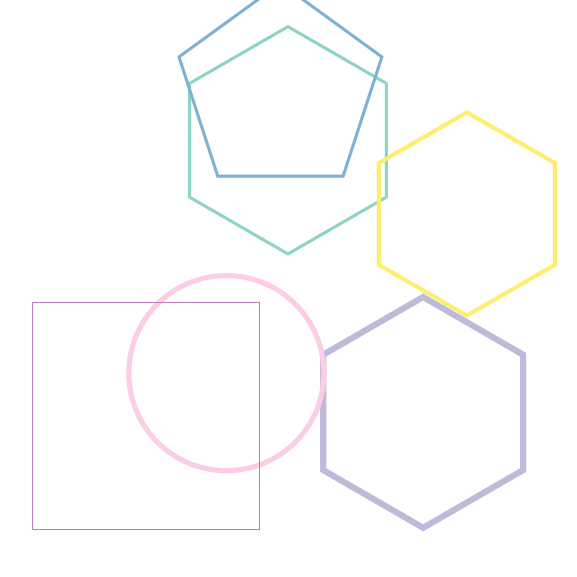[{"shape": "hexagon", "thickness": 1.5, "radius": 0.98, "center": [0.499, 0.756]}, {"shape": "hexagon", "thickness": 3, "radius": 1.0, "center": [0.733, 0.285]}, {"shape": "pentagon", "thickness": 1.5, "radius": 0.92, "center": [0.486, 0.843]}, {"shape": "circle", "thickness": 2.5, "radius": 0.84, "center": [0.392, 0.353]}, {"shape": "square", "thickness": 0.5, "radius": 0.98, "center": [0.252, 0.28]}, {"shape": "hexagon", "thickness": 2, "radius": 0.88, "center": [0.809, 0.629]}]